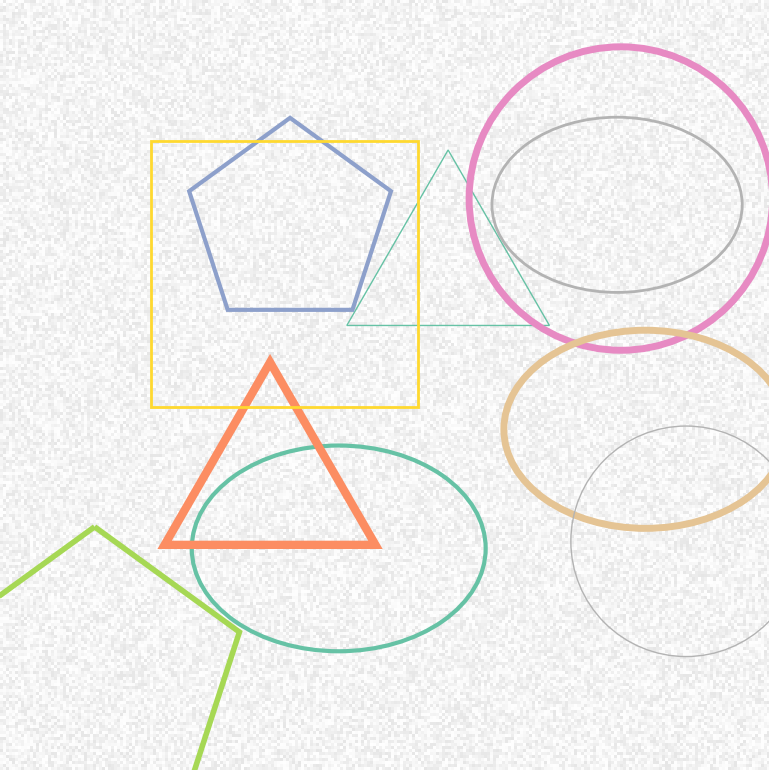[{"shape": "triangle", "thickness": 0.5, "radius": 0.76, "center": [0.582, 0.653]}, {"shape": "oval", "thickness": 1.5, "radius": 0.95, "center": [0.44, 0.288]}, {"shape": "triangle", "thickness": 3, "radius": 0.79, "center": [0.351, 0.371]}, {"shape": "pentagon", "thickness": 1.5, "radius": 0.69, "center": [0.377, 0.709]}, {"shape": "circle", "thickness": 2.5, "radius": 0.99, "center": [0.806, 0.742]}, {"shape": "pentagon", "thickness": 2, "radius": 0.99, "center": [0.123, 0.118]}, {"shape": "square", "thickness": 1, "radius": 0.86, "center": [0.37, 0.644]}, {"shape": "oval", "thickness": 2.5, "radius": 0.92, "center": [0.838, 0.442]}, {"shape": "circle", "thickness": 0.5, "radius": 0.75, "center": [0.891, 0.297]}, {"shape": "oval", "thickness": 1, "radius": 0.81, "center": [0.801, 0.734]}]